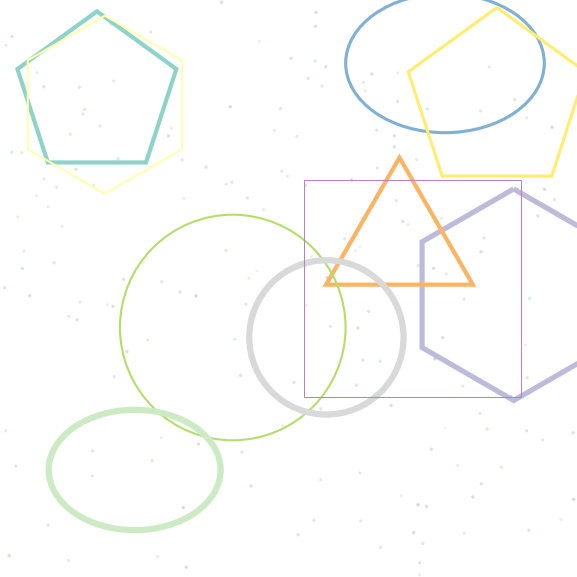[{"shape": "pentagon", "thickness": 2, "radius": 0.72, "center": [0.168, 0.835]}, {"shape": "hexagon", "thickness": 1, "radius": 0.77, "center": [0.182, 0.818]}, {"shape": "hexagon", "thickness": 2.5, "radius": 0.92, "center": [0.889, 0.489]}, {"shape": "oval", "thickness": 1.5, "radius": 0.86, "center": [0.771, 0.89]}, {"shape": "triangle", "thickness": 2, "radius": 0.73, "center": [0.692, 0.58]}, {"shape": "circle", "thickness": 1, "radius": 0.98, "center": [0.403, 0.432]}, {"shape": "circle", "thickness": 3, "radius": 0.67, "center": [0.565, 0.415]}, {"shape": "square", "thickness": 0.5, "radius": 0.94, "center": [0.715, 0.5]}, {"shape": "oval", "thickness": 3, "radius": 0.74, "center": [0.233, 0.185]}, {"shape": "pentagon", "thickness": 1.5, "radius": 0.81, "center": [0.861, 0.825]}]